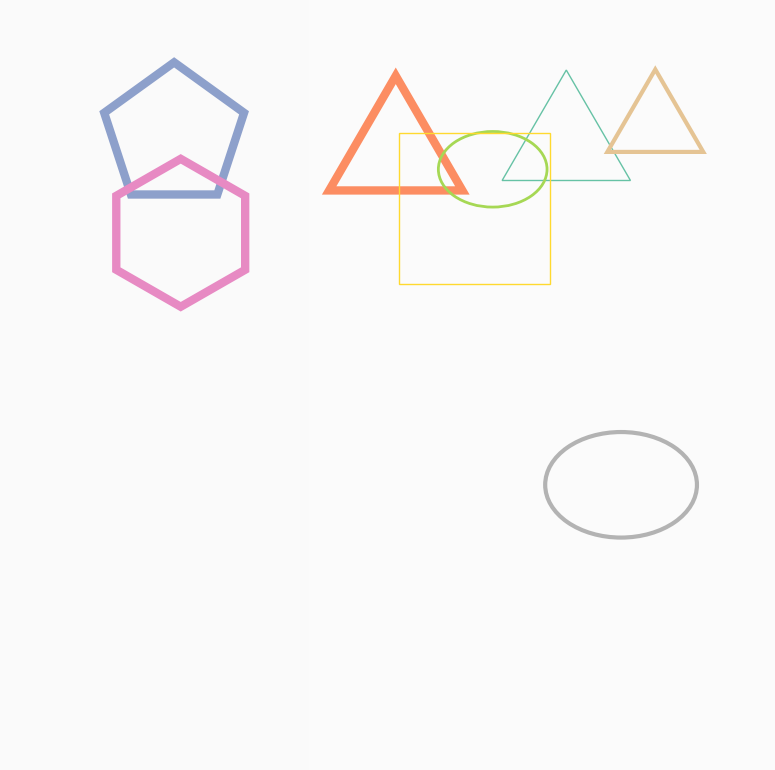[{"shape": "triangle", "thickness": 0.5, "radius": 0.48, "center": [0.731, 0.813]}, {"shape": "triangle", "thickness": 3, "radius": 0.5, "center": [0.511, 0.802]}, {"shape": "pentagon", "thickness": 3, "radius": 0.47, "center": [0.225, 0.824]}, {"shape": "hexagon", "thickness": 3, "radius": 0.48, "center": [0.233, 0.698]}, {"shape": "oval", "thickness": 1, "radius": 0.35, "center": [0.636, 0.78]}, {"shape": "square", "thickness": 0.5, "radius": 0.49, "center": [0.612, 0.729]}, {"shape": "triangle", "thickness": 1.5, "radius": 0.36, "center": [0.846, 0.838]}, {"shape": "oval", "thickness": 1.5, "radius": 0.49, "center": [0.801, 0.37]}]